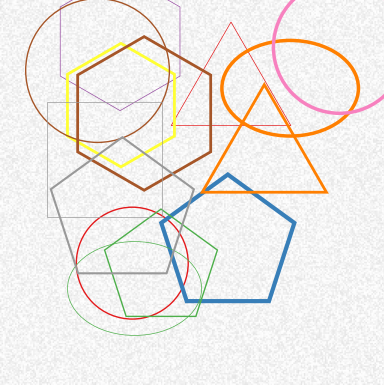[{"shape": "circle", "thickness": 1, "radius": 0.73, "center": [0.344, 0.317]}, {"shape": "triangle", "thickness": 0.5, "radius": 0.9, "center": [0.6, 0.763]}, {"shape": "pentagon", "thickness": 3, "radius": 0.91, "center": [0.592, 0.365]}, {"shape": "pentagon", "thickness": 1, "radius": 0.77, "center": [0.418, 0.303]}, {"shape": "oval", "thickness": 0.5, "radius": 0.87, "center": [0.349, 0.251]}, {"shape": "hexagon", "thickness": 0.5, "radius": 0.9, "center": [0.312, 0.892]}, {"shape": "triangle", "thickness": 2, "radius": 0.93, "center": [0.687, 0.594]}, {"shape": "oval", "thickness": 2.5, "radius": 0.89, "center": [0.754, 0.771]}, {"shape": "hexagon", "thickness": 2, "radius": 0.8, "center": [0.314, 0.727]}, {"shape": "hexagon", "thickness": 2, "radius": 1.0, "center": [0.374, 0.705]}, {"shape": "circle", "thickness": 1, "radius": 0.93, "center": [0.253, 0.817]}, {"shape": "circle", "thickness": 2.5, "radius": 0.86, "center": [0.882, 0.878]}, {"shape": "pentagon", "thickness": 1.5, "radius": 0.98, "center": [0.318, 0.448]}, {"shape": "square", "thickness": 0.5, "radius": 0.75, "center": [0.271, 0.586]}]